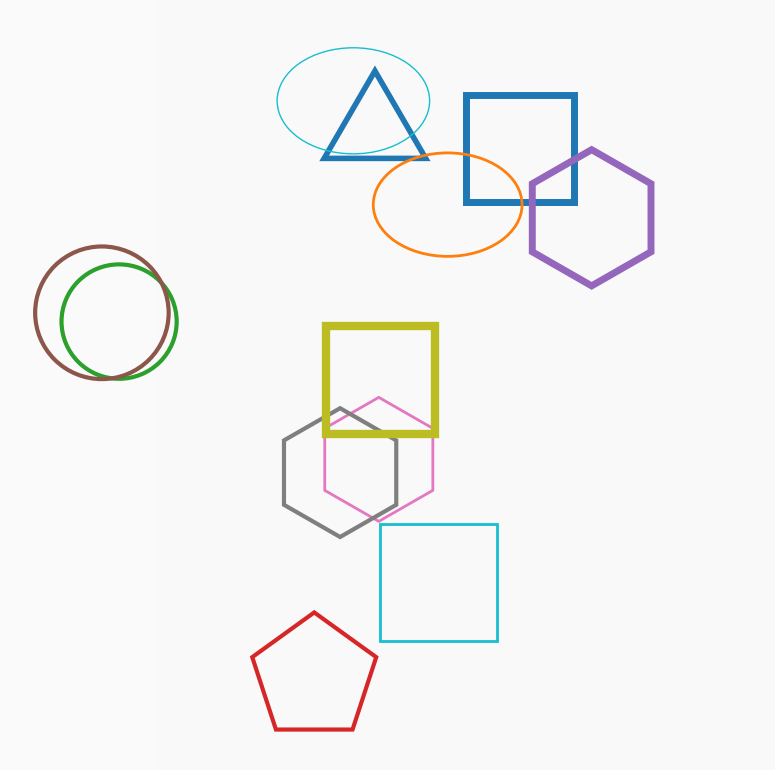[{"shape": "square", "thickness": 2.5, "radius": 0.35, "center": [0.671, 0.807]}, {"shape": "triangle", "thickness": 2, "radius": 0.38, "center": [0.484, 0.832]}, {"shape": "oval", "thickness": 1, "radius": 0.48, "center": [0.578, 0.734]}, {"shape": "circle", "thickness": 1.5, "radius": 0.37, "center": [0.154, 0.582]}, {"shape": "pentagon", "thickness": 1.5, "radius": 0.42, "center": [0.405, 0.121]}, {"shape": "hexagon", "thickness": 2.5, "radius": 0.44, "center": [0.763, 0.717]}, {"shape": "circle", "thickness": 1.5, "radius": 0.43, "center": [0.131, 0.594]}, {"shape": "hexagon", "thickness": 1, "radius": 0.4, "center": [0.489, 0.403]}, {"shape": "hexagon", "thickness": 1.5, "radius": 0.42, "center": [0.439, 0.386]}, {"shape": "square", "thickness": 3, "radius": 0.35, "center": [0.491, 0.506]}, {"shape": "square", "thickness": 1, "radius": 0.38, "center": [0.565, 0.244]}, {"shape": "oval", "thickness": 0.5, "radius": 0.49, "center": [0.456, 0.869]}]